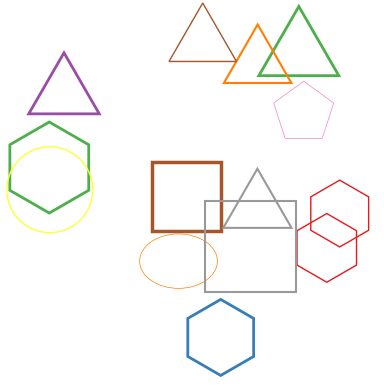[{"shape": "hexagon", "thickness": 1, "radius": 0.43, "center": [0.882, 0.445]}, {"shape": "hexagon", "thickness": 1, "radius": 0.45, "center": [0.849, 0.356]}, {"shape": "hexagon", "thickness": 2, "radius": 0.49, "center": [0.573, 0.124]}, {"shape": "triangle", "thickness": 2, "radius": 0.6, "center": [0.776, 0.863]}, {"shape": "hexagon", "thickness": 2, "radius": 0.59, "center": [0.128, 0.565]}, {"shape": "triangle", "thickness": 2, "radius": 0.53, "center": [0.166, 0.757]}, {"shape": "triangle", "thickness": 1.5, "radius": 0.51, "center": [0.669, 0.835]}, {"shape": "oval", "thickness": 0.5, "radius": 0.5, "center": [0.464, 0.322]}, {"shape": "circle", "thickness": 1, "radius": 0.56, "center": [0.129, 0.507]}, {"shape": "triangle", "thickness": 1, "radius": 0.51, "center": [0.527, 0.891]}, {"shape": "square", "thickness": 2.5, "radius": 0.45, "center": [0.484, 0.49]}, {"shape": "pentagon", "thickness": 0.5, "radius": 0.41, "center": [0.789, 0.707]}, {"shape": "triangle", "thickness": 1.5, "radius": 0.51, "center": [0.669, 0.459]}, {"shape": "square", "thickness": 1.5, "radius": 0.59, "center": [0.65, 0.361]}]